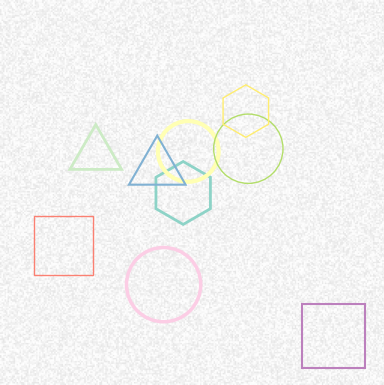[{"shape": "hexagon", "thickness": 2, "radius": 0.41, "center": [0.476, 0.499]}, {"shape": "circle", "thickness": 3, "radius": 0.39, "center": [0.489, 0.607]}, {"shape": "square", "thickness": 1, "radius": 0.38, "center": [0.166, 0.362]}, {"shape": "triangle", "thickness": 1.5, "radius": 0.42, "center": [0.408, 0.563]}, {"shape": "circle", "thickness": 1, "radius": 0.45, "center": [0.645, 0.614]}, {"shape": "circle", "thickness": 2.5, "radius": 0.48, "center": [0.425, 0.261]}, {"shape": "square", "thickness": 1.5, "radius": 0.41, "center": [0.866, 0.127]}, {"shape": "triangle", "thickness": 2, "radius": 0.39, "center": [0.249, 0.599]}, {"shape": "hexagon", "thickness": 1, "radius": 0.34, "center": [0.639, 0.711]}]